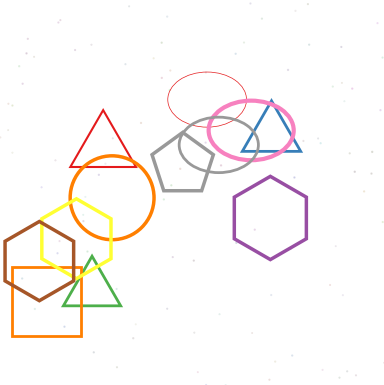[{"shape": "triangle", "thickness": 1.5, "radius": 0.49, "center": [0.268, 0.615]}, {"shape": "oval", "thickness": 0.5, "radius": 0.51, "center": [0.538, 0.741]}, {"shape": "triangle", "thickness": 2, "radius": 0.44, "center": [0.705, 0.651]}, {"shape": "triangle", "thickness": 2, "radius": 0.43, "center": [0.239, 0.249]}, {"shape": "hexagon", "thickness": 2.5, "radius": 0.54, "center": [0.702, 0.434]}, {"shape": "circle", "thickness": 2.5, "radius": 0.54, "center": [0.291, 0.486]}, {"shape": "square", "thickness": 2, "radius": 0.45, "center": [0.121, 0.217]}, {"shape": "hexagon", "thickness": 2.5, "radius": 0.52, "center": [0.198, 0.38]}, {"shape": "hexagon", "thickness": 2.5, "radius": 0.51, "center": [0.102, 0.322]}, {"shape": "oval", "thickness": 3, "radius": 0.55, "center": [0.652, 0.661]}, {"shape": "oval", "thickness": 2, "radius": 0.51, "center": [0.568, 0.624]}, {"shape": "pentagon", "thickness": 2.5, "radius": 0.42, "center": [0.475, 0.572]}]